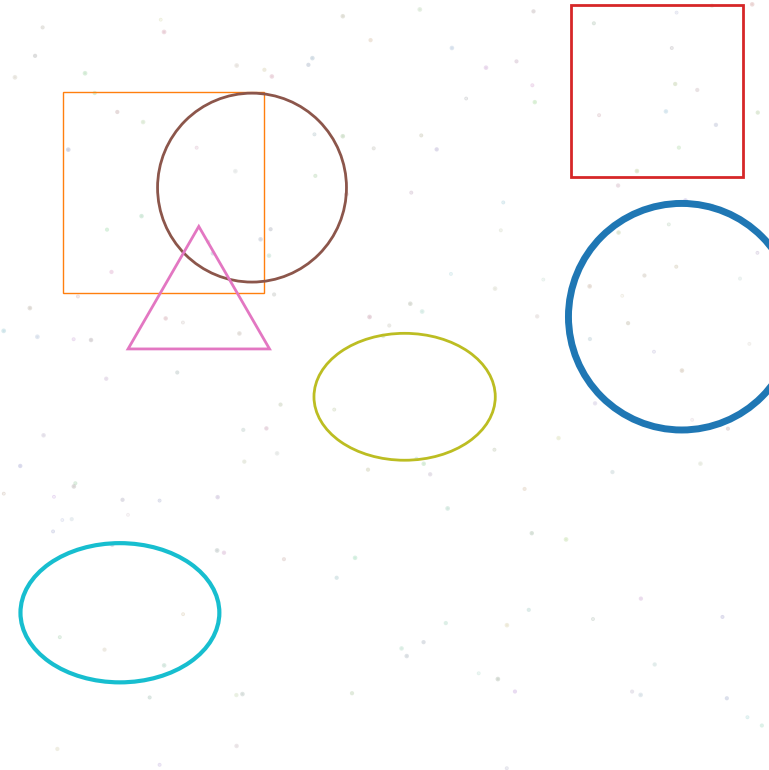[{"shape": "circle", "thickness": 2.5, "radius": 0.74, "center": [0.885, 0.589]}, {"shape": "square", "thickness": 0.5, "radius": 0.65, "center": [0.213, 0.75]}, {"shape": "square", "thickness": 1, "radius": 0.56, "center": [0.853, 0.882]}, {"shape": "circle", "thickness": 1, "radius": 0.61, "center": [0.327, 0.756]}, {"shape": "triangle", "thickness": 1, "radius": 0.53, "center": [0.258, 0.6]}, {"shape": "oval", "thickness": 1, "radius": 0.59, "center": [0.525, 0.485]}, {"shape": "oval", "thickness": 1.5, "radius": 0.65, "center": [0.156, 0.204]}]